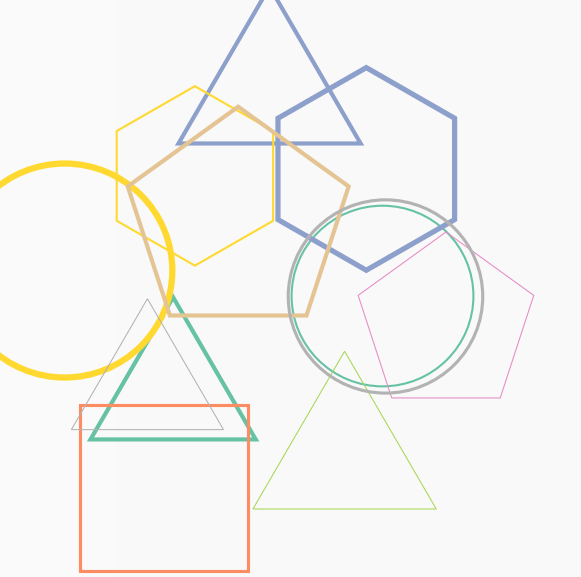[{"shape": "circle", "thickness": 1, "radius": 0.78, "center": [0.658, 0.487]}, {"shape": "triangle", "thickness": 2, "radius": 0.82, "center": [0.298, 0.32]}, {"shape": "square", "thickness": 1.5, "radius": 0.72, "center": [0.282, 0.154]}, {"shape": "hexagon", "thickness": 2.5, "radius": 0.88, "center": [0.63, 0.707]}, {"shape": "triangle", "thickness": 2, "radius": 0.9, "center": [0.464, 0.841]}, {"shape": "pentagon", "thickness": 0.5, "radius": 0.79, "center": [0.767, 0.439]}, {"shape": "triangle", "thickness": 0.5, "radius": 0.91, "center": [0.593, 0.209]}, {"shape": "hexagon", "thickness": 1, "radius": 0.78, "center": [0.335, 0.695]}, {"shape": "circle", "thickness": 3, "radius": 0.93, "center": [0.111, 0.531]}, {"shape": "pentagon", "thickness": 2, "radius": 1.0, "center": [0.41, 0.615]}, {"shape": "triangle", "thickness": 0.5, "radius": 0.76, "center": [0.254, 0.331]}, {"shape": "circle", "thickness": 1.5, "radius": 0.84, "center": [0.663, 0.486]}]